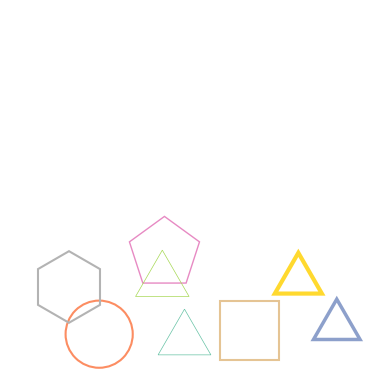[{"shape": "triangle", "thickness": 0.5, "radius": 0.4, "center": [0.479, 0.118]}, {"shape": "circle", "thickness": 1.5, "radius": 0.44, "center": [0.258, 0.132]}, {"shape": "triangle", "thickness": 2.5, "radius": 0.35, "center": [0.875, 0.153]}, {"shape": "pentagon", "thickness": 1, "radius": 0.48, "center": [0.427, 0.342]}, {"shape": "triangle", "thickness": 0.5, "radius": 0.4, "center": [0.422, 0.27]}, {"shape": "triangle", "thickness": 3, "radius": 0.35, "center": [0.775, 0.273]}, {"shape": "square", "thickness": 1.5, "radius": 0.38, "center": [0.648, 0.142]}, {"shape": "hexagon", "thickness": 1.5, "radius": 0.46, "center": [0.179, 0.255]}]